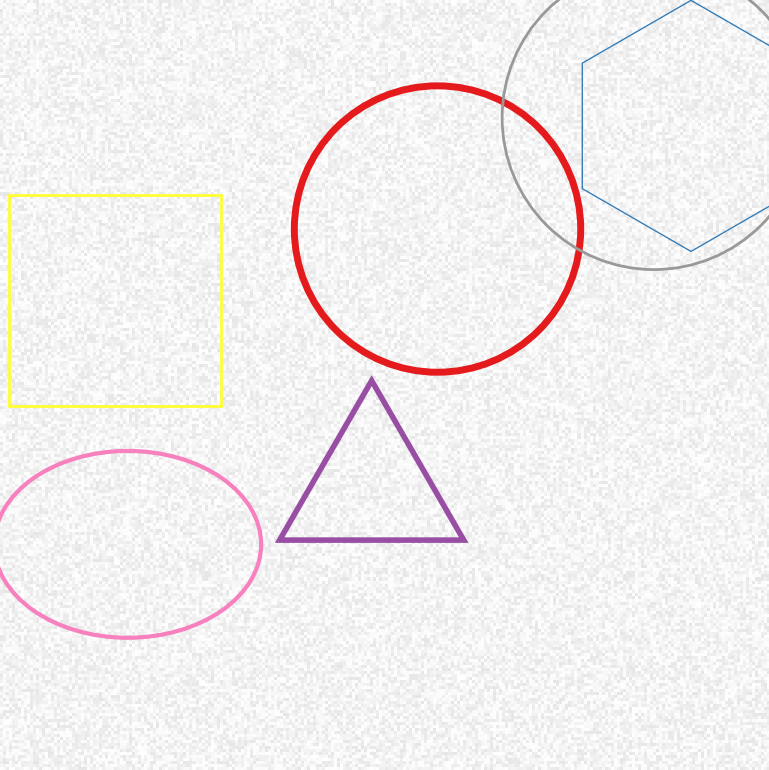[{"shape": "circle", "thickness": 2.5, "radius": 0.93, "center": [0.568, 0.703]}, {"shape": "hexagon", "thickness": 0.5, "radius": 0.82, "center": [0.897, 0.837]}, {"shape": "triangle", "thickness": 2, "radius": 0.69, "center": [0.483, 0.368]}, {"shape": "square", "thickness": 1, "radius": 0.69, "center": [0.15, 0.61]}, {"shape": "oval", "thickness": 1.5, "radius": 0.87, "center": [0.166, 0.293]}, {"shape": "circle", "thickness": 1, "radius": 0.99, "center": [0.849, 0.847]}]